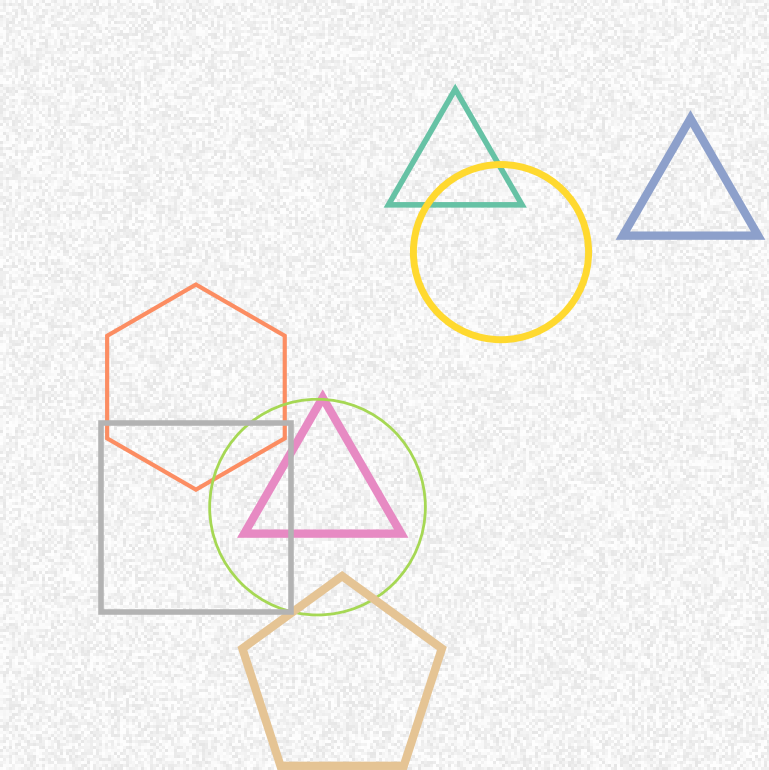[{"shape": "triangle", "thickness": 2, "radius": 0.5, "center": [0.591, 0.784]}, {"shape": "hexagon", "thickness": 1.5, "radius": 0.67, "center": [0.254, 0.497]}, {"shape": "triangle", "thickness": 3, "radius": 0.51, "center": [0.897, 0.745]}, {"shape": "triangle", "thickness": 3, "radius": 0.59, "center": [0.419, 0.366]}, {"shape": "circle", "thickness": 1, "radius": 0.7, "center": [0.412, 0.341]}, {"shape": "circle", "thickness": 2.5, "radius": 0.57, "center": [0.651, 0.673]}, {"shape": "pentagon", "thickness": 3, "radius": 0.68, "center": [0.444, 0.116]}, {"shape": "square", "thickness": 2, "radius": 0.61, "center": [0.254, 0.328]}]